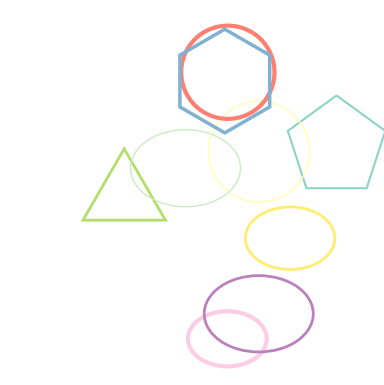[{"shape": "pentagon", "thickness": 1.5, "radius": 0.67, "center": [0.874, 0.619]}, {"shape": "circle", "thickness": 1, "radius": 0.66, "center": [0.673, 0.606]}, {"shape": "circle", "thickness": 3, "radius": 0.61, "center": [0.592, 0.812]}, {"shape": "hexagon", "thickness": 2.5, "radius": 0.67, "center": [0.584, 0.79]}, {"shape": "triangle", "thickness": 2, "radius": 0.62, "center": [0.323, 0.49]}, {"shape": "oval", "thickness": 3, "radius": 0.51, "center": [0.591, 0.12]}, {"shape": "oval", "thickness": 2, "radius": 0.71, "center": [0.672, 0.185]}, {"shape": "oval", "thickness": 1, "radius": 0.71, "center": [0.482, 0.563]}, {"shape": "oval", "thickness": 2, "radius": 0.58, "center": [0.754, 0.381]}]